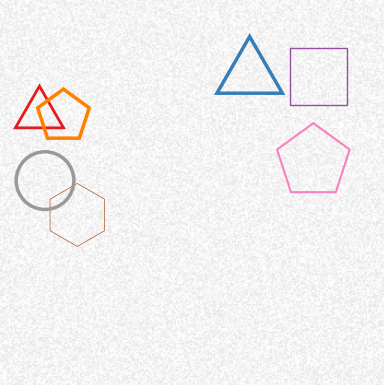[{"shape": "triangle", "thickness": 2, "radius": 0.36, "center": [0.102, 0.704]}, {"shape": "triangle", "thickness": 2.5, "radius": 0.49, "center": [0.648, 0.807]}, {"shape": "square", "thickness": 1, "radius": 0.37, "center": [0.827, 0.801]}, {"shape": "pentagon", "thickness": 2.5, "radius": 0.35, "center": [0.165, 0.698]}, {"shape": "hexagon", "thickness": 0.5, "radius": 0.41, "center": [0.201, 0.442]}, {"shape": "pentagon", "thickness": 1.5, "radius": 0.5, "center": [0.814, 0.581]}, {"shape": "circle", "thickness": 2.5, "radius": 0.37, "center": [0.117, 0.531]}]